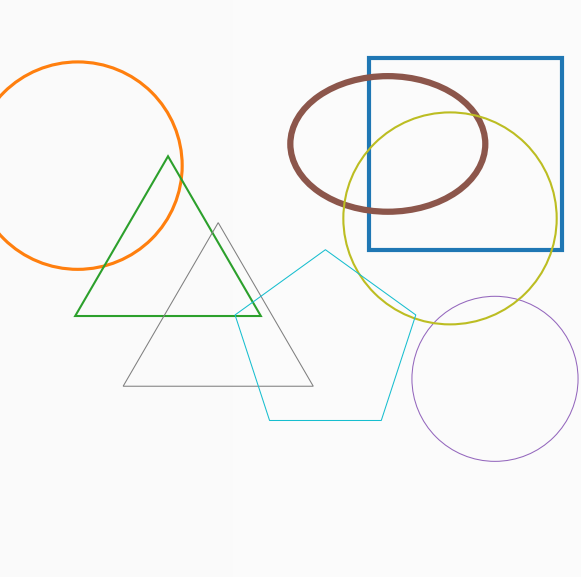[{"shape": "square", "thickness": 2, "radius": 0.83, "center": [0.801, 0.732]}, {"shape": "circle", "thickness": 1.5, "radius": 0.9, "center": [0.134, 0.712]}, {"shape": "triangle", "thickness": 1, "radius": 0.92, "center": [0.289, 0.544]}, {"shape": "circle", "thickness": 0.5, "radius": 0.71, "center": [0.852, 0.343]}, {"shape": "oval", "thickness": 3, "radius": 0.84, "center": [0.667, 0.75]}, {"shape": "triangle", "thickness": 0.5, "radius": 0.94, "center": [0.375, 0.425]}, {"shape": "circle", "thickness": 1, "radius": 0.92, "center": [0.774, 0.621]}, {"shape": "pentagon", "thickness": 0.5, "radius": 0.82, "center": [0.56, 0.403]}]